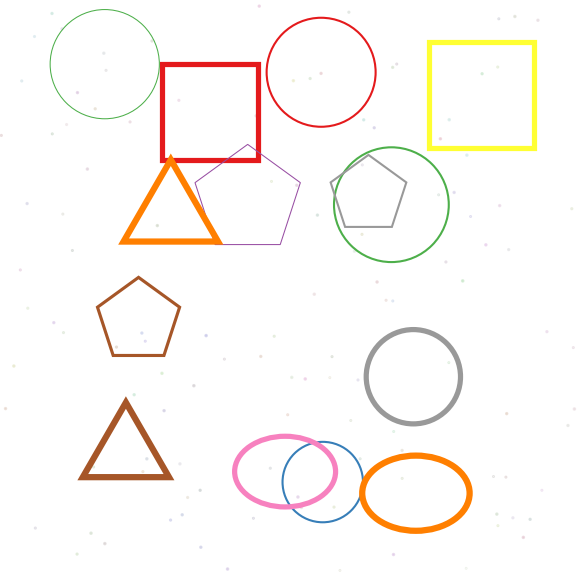[{"shape": "square", "thickness": 2.5, "radius": 0.42, "center": [0.364, 0.805]}, {"shape": "circle", "thickness": 1, "radius": 0.47, "center": [0.556, 0.874]}, {"shape": "circle", "thickness": 1, "radius": 0.35, "center": [0.559, 0.164]}, {"shape": "circle", "thickness": 0.5, "radius": 0.47, "center": [0.181, 0.888]}, {"shape": "circle", "thickness": 1, "radius": 0.5, "center": [0.678, 0.645]}, {"shape": "pentagon", "thickness": 0.5, "radius": 0.48, "center": [0.429, 0.653]}, {"shape": "triangle", "thickness": 3, "radius": 0.47, "center": [0.296, 0.628]}, {"shape": "oval", "thickness": 3, "radius": 0.46, "center": [0.72, 0.145]}, {"shape": "square", "thickness": 2.5, "radius": 0.46, "center": [0.834, 0.835]}, {"shape": "triangle", "thickness": 3, "radius": 0.43, "center": [0.218, 0.216]}, {"shape": "pentagon", "thickness": 1.5, "radius": 0.37, "center": [0.24, 0.444]}, {"shape": "oval", "thickness": 2.5, "radius": 0.44, "center": [0.494, 0.183]}, {"shape": "pentagon", "thickness": 1, "radius": 0.34, "center": [0.638, 0.662]}, {"shape": "circle", "thickness": 2.5, "radius": 0.41, "center": [0.716, 0.347]}]